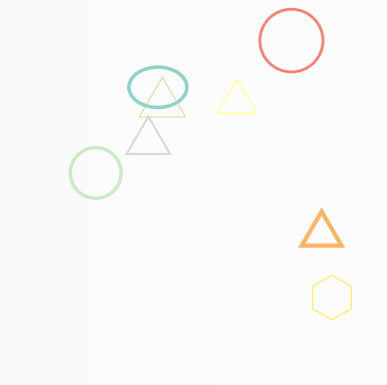[{"shape": "oval", "thickness": 2.5, "radius": 0.37, "center": [0.407, 0.773]}, {"shape": "triangle", "thickness": 1.5, "radius": 0.3, "center": [0.612, 0.735]}, {"shape": "circle", "thickness": 2, "radius": 0.41, "center": [0.752, 0.895]}, {"shape": "triangle", "thickness": 3, "radius": 0.3, "center": [0.83, 0.392]}, {"shape": "triangle", "thickness": 0.5, "radius": 0.35, "center": [0.419, 0.731]}, {"shape": "triangle", "thickness": 1.5, "radius": 0.32, "center": [0.383, 0.632]}, {"shape": "circle", "thickness": 2.5, "radius": 0.33, "center": [0.247, 0.551]}, {"shape": "hexagon", "thickness": 1, "radius": 0.29, "center": [0.857, 0.227]}]